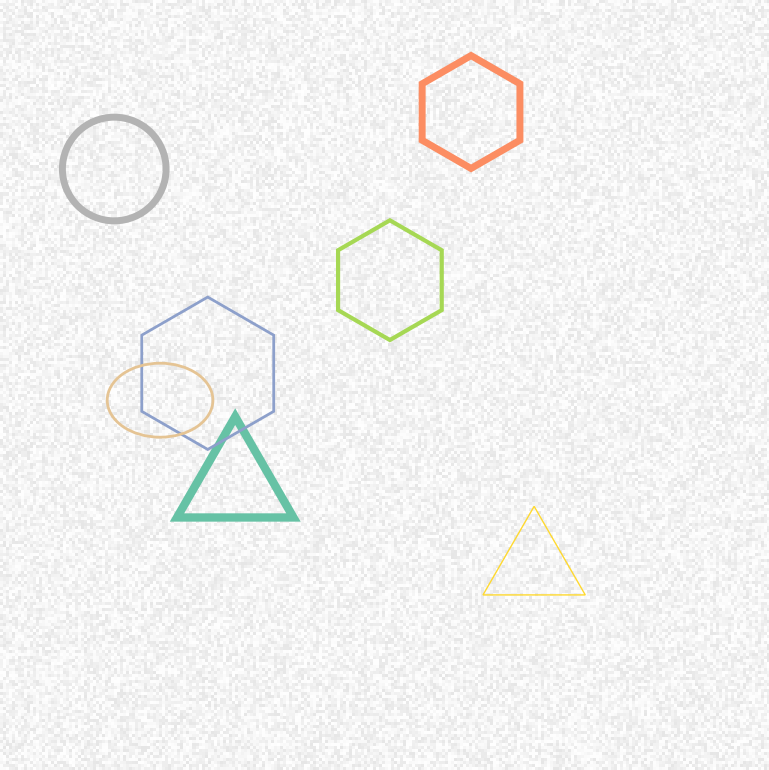[{"shape": "triangle", "thickness": 3, "radius": 0.44, "center": [0.305, 0.372]}, {"shape": "hexagon", "thickness": 2.5, "radius": 0.37, "center": [0.612, 0.855]}, {"shape": "hexagon", "thickness": 1, "radius": 0.49, "center": [0.27, 0.515]}, {"shape": "hexagon", "thickness": 1.5, "radius": 0.39, "center": [0.506, 0.636]}, {"shape": "triangle", "thickness": 0.5, "radius": 0.38, "center": [0.694, 0.266]}, {"shape": "oval", "thickness": 1, "radius": 0.34, "center": [0.208, 0.48]}, {"shape": "circle", "thickness": 2.5, "radius": 0.34, "center": [0.148, 0.78]}]